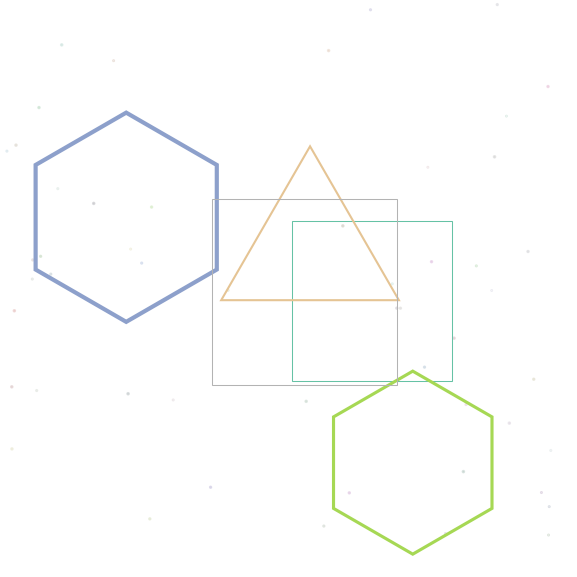[{"shape": "square", "thickness": 0.5, "radius": 0.69, "center": [0.645, 0.478]}, {"shape": "hexagon", "thickness": 2, "radius": 0.91, "center": [0.219, 0.623]}, {"shape": "hexagon", "thickness": 1.5, "radius": 0.79, "center": [0.715, 0.198]}, {"shape": "triangle", "thickness": 1, "radius": 0.89, "center": [0.537, 0.568]}, {"shape": "square", "thickness": 0.5, "radius": 0.81, "center": [0.527, 0.493]}]